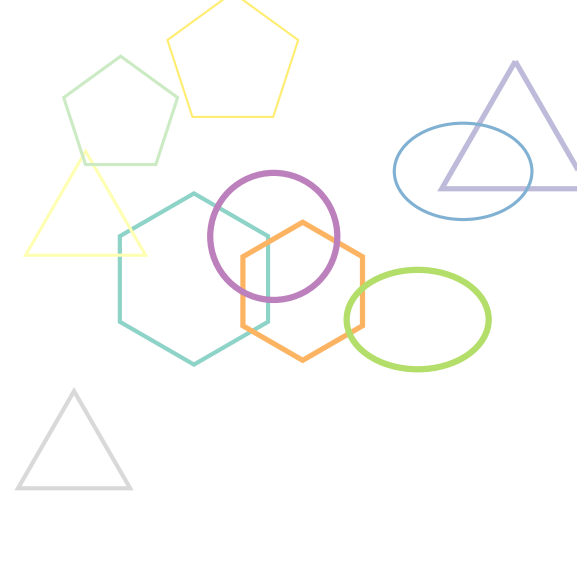[{"shape": "hexagon", "thickness": 2, "radius": 0.74, "center": [0.336, 0.516]}, {"shape": "triangle", "thickness": 1.5, "radius": 0.6, "center": [0.148, 0.617]}, {"shape": "triangle", "thickness": 2.5, "radius": 0.74, "center": [0.892, 0.746]}, {"shape": "oval", "thickness": 1.5, "radius": 0.6, "center": [0.802, 0.702]}, {"shape": "hexagon", "thickness": 2.5, "radius": 0.6, "center": [0.524, 0.495]}, {"shape": "oval", "thickness": 3, "radius": 0.61, "center": [0.723, 0.446]}, {"shape": "triangle", "thickness": 2, "radius": 0.56, "center": [0.128, 0.21]}, {"shape": "circle", "thickness": 3, "radius": 0.55, "center": [0.474, 0.59]}, {"shape": "pentagon", "thickness": 1.5, "radius": 0.52, "center": [0.209, 0.798]}, {"shape": "pentagon", "thickness": 1, "radius": 0.6, "center": [0.403, 0.893]}]